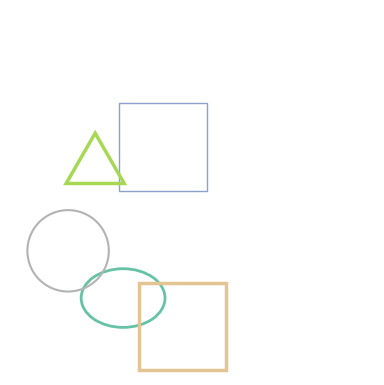[{"shape": "oval", "thickness": 2, "radius": 0.54, "center": [0.32, 0.226]}, {"shape": "square", "thickness": 1, "radius": 0.57, "center": [0.423, 0.618]}, {"shape": "triangle", "thickness": 2.5, "radius": 0.44, "center": [0.247, 0.567]}, {"shape": "square", "thickness": 2.5, "radius": 0.57, "center": [0.475, 0.152]}, {"shape": "circle", "thickness": 1.5, "radius": 0.53, "center": [0.177, 0.348]}]